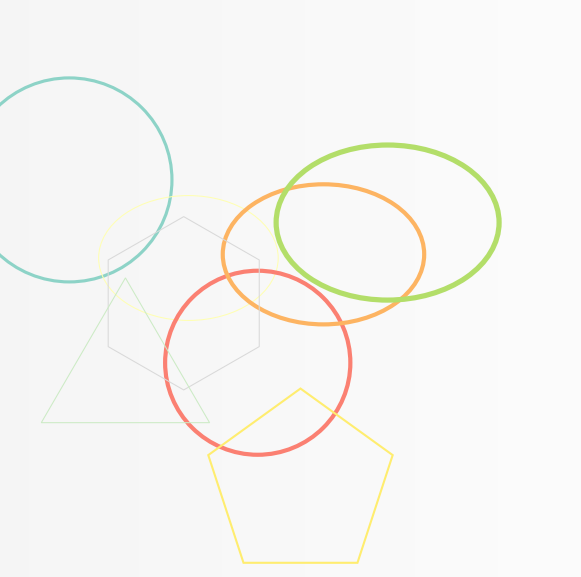[{"shape": "circle", "thickness": 1.5, "radius": 0.88, "center": [0.119, 0.688]}, {"shape": "oval", "thickness": 0.5, "radius": 0.77, "center": [0.324, 0.552]}, {"shape": "circle", "thickness": 2, "radius": 0.8, "center": [0.443, 0.371]}, {"shape": "oval", "thickness": 2, "radius": 0.87, "center": [0.557, 0.559]}, {"shape": "oval", "thickness": 2.5, "radius": 0.96, "center": [0.667, 0.614]}, {"shape": "hexagon", "thickness": 0.5, "radius": 0.75, "center": [0.316, 0.474]}, {"shape": "triangle", "thickness": 0.5, "radius": 0.84, "center": [0.216, 0.351]}, {"shape": "pentagon", "thickness": 1, "radius": 0.83, "center": [0.517, 0.16]}]